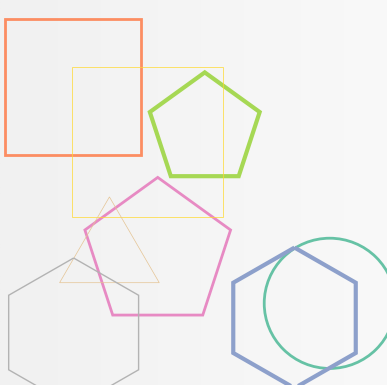[{"shape": "circle", "thickness": 2, "radius": 0.85, "center": [0.851, 0.212]}, {"shape": "square", "thickness": 2, "radius": 0.88, "center": [0.188, 0.774]}, {"shape": "hexagon", "thickness": 3, "radius": 0.91, "center": [0.76, 0.174]}, {"shape": "pentagon", "thickness": 2, "radius": 0.99, "center": [0.407, 0.342]}, {"shape": "pentagon", "thickness": 3, "radius": 0.75, "center": [0.528, 0.663]}, {"shape": "square", "thickness": 0.5, "radius": 0.97, "center": [0.381, 0.63]}, {"shape": "triangle", "thickness": 0.5, "radius": 0.74, "center": [0.282, 0.34]}, {"shape": "hexagon", "thickness": 1, "radius": 0.97, "center": [0.19, 0.136]}]